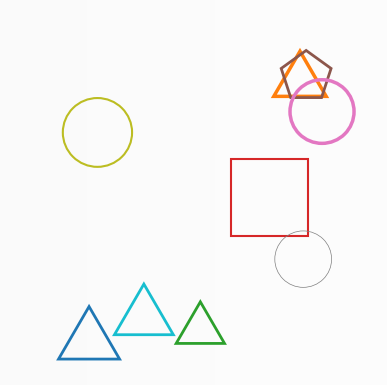[{"shape": "triangle", "thickness": 2, "radius": 0.45, "center": [0.23, 0.113]}, {"shape": "triangle", "thickness": 2.5, "radius": 0.39, "center": [0.774, 0.789]}, {"shape": "triangle", "thickness": 2, "radius": 0.36, "center": [0.517, 0.144]}, {"shape": "square", "thickness": 1.5, "radius": 0.5, "center": [0.696, 0.487]}, {"shape": "pentagon", "thickness": 2, "radius": 0.34, "center": [0.79, 0.801]}, {"shape": "circle", "thickness": 2.5, "radius": 0.41, "center": [0.831, 0.71]}, {"shape": "circle", "thickness": 0.5, "radius": 0.37, "center": [0.782, 0.327]}, {"shape": "circle", "thickness": 1.5, "radius": 0.45, "center": [0.251, 0.656]}, {"shape": "triangle", "thickness": 2, "radius": 0.44, "center": [0.371, 0.174]}]